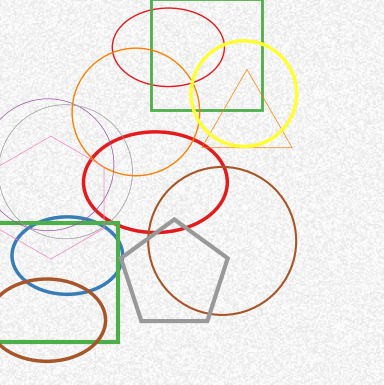[{"shape": "oval", "thickness": 1, "radius": 0.73, "center": [0.437, 0.877]}, {"shape": "oval", "thickness": 2.5, "radius": 0.93, "center": [0.404, 0.527]}, {"shape": "oval", "thickness": 2.5, "radius": 0.72, "center": [0.175, 0.336]}, {"shape": "square", "thickness": 2, "radius": 0.72, "center": [0.536, 0.858]}, {"shape": "square", "thickness": 3, "radius": 0.78, "center": [0.152, 0.266]}, {"shape": "circle", "thickness": 0.5, "radius": 0.86, "center": [0.125, 0.572]}, {"shape": "circle", "thickness": 1, "radius": 0.83, "center": [0.353, 0.709]}, {"shape": "triangle", "thickness": 0.5, "radius": 0.68, "center": [0.642, 0.684]}, {"shape": "circle", "thickness": 2.5, "radius": 0.69, "center": [0.633, 0.757]}, {"shape": "oval", "thickness": 2.5, "radius": 0.76, "center": [0.122, 0.168]}, {"shape": "circle", "thickness": 1.5, "radius": 0.96, "center": [0.577, 0.374]}, {"shape": "hexagon", "thickness": 0.5, "radius": 0.8, "center": [0.132, 0.487]}, {"shape": "pentagon", "thickness": 3, "radius": 0.73, "center": [0.453, 0.284]}, {"shape": "circle", "thickness": 0.5, "radius": 0.87, "center": [0.17, 0.554]}]